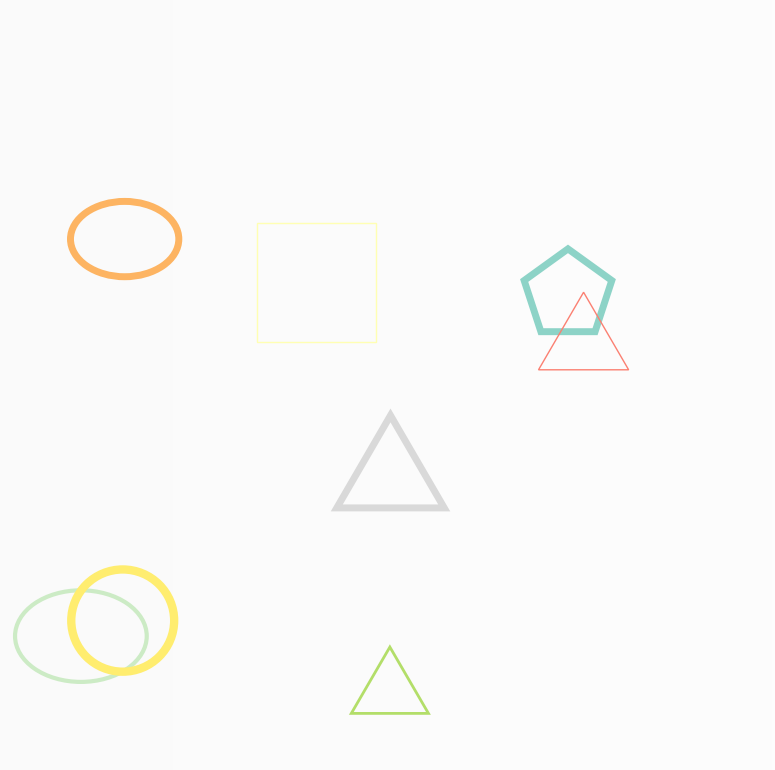[{"shape": "pentagon", "thickness": 2.5, "radius": 0.3, "center": [0.733, 0.617]}, {"shape": "square", "thickness": 0.5, "radius": 0.38, "center": [0.409, 0.633]}, {"shape": "triangle", "thickness": 0.5, "radius": 0.34, "center": [0.753, 0.553]}, {"shape": "oval", "thickness": 2.5, "radius": 0.35, "center": [0.161, 0.69]}, {"shape": "triangle", "thickness": 1, "radius": 0.29, "center": [0.503, 0.102]}, {"shape": "triangle", "thickness": 2.5, "radius": 0.4, "center": [0.504, 0.38]}, {"shape": "oval", "thickness": 1.5, "radius": 0.42, "center": [0.104, 0.174]}, {"shape": "circle", "thickness": 3, "radius": 0.33, "center": [0.158, 0.194]}]